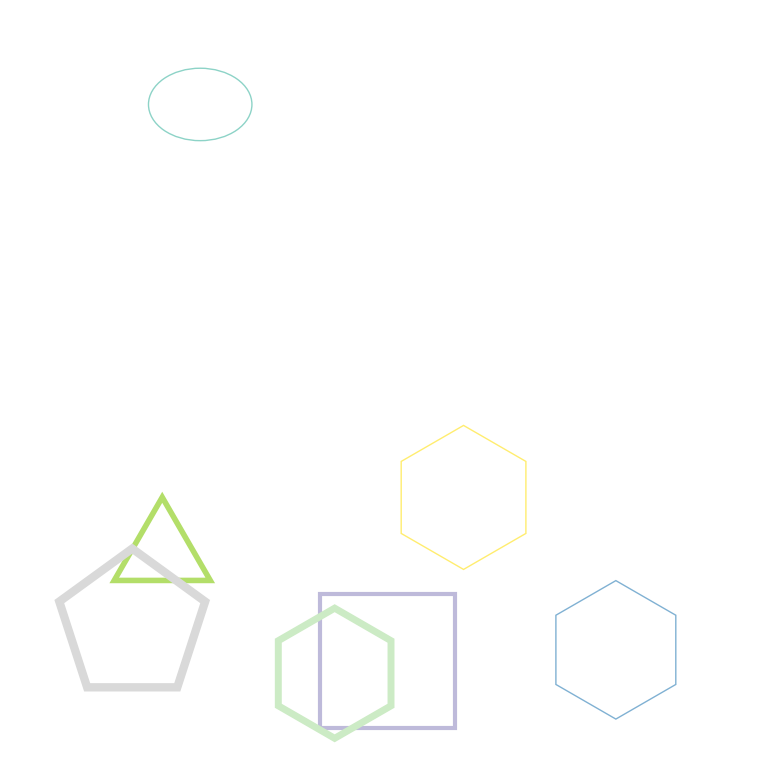[{"shape": "oval", "thickness": 0.5, "radius": 0.34, "center": [0.26, 0.864]}, {"shape": "square", "thickness": 1.5, "radius": 0.44, "center": [0.503, 0.142]}, {"shape": "hexagon", "thickness": 0.5, "radius": 0.45, "center": [0.8, 0.156]}, {"shape": "triangle", "thickness": 2, "radius": 0.36, "center": [0.211, 0.282]}, {"shape": "pentagon", "thickness": 3, "radius": 0.5, "center": [0.172, 0.188]}, {"shape": "hexagon", "thickness": 2.5, "radius": 0.42, "center": [0.435, 0.126]}, {"shape": "hexagon", "thickness": 0.5, "radius": 0.47, "center": [0.602, 0.354]}]